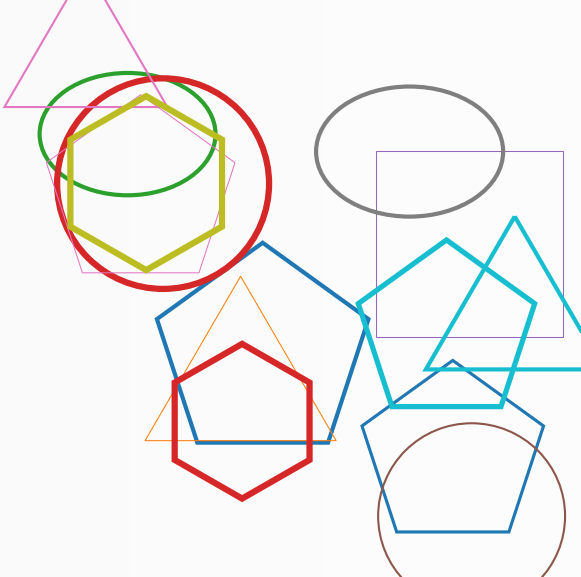[{"shape": "pentagon", "thickness": 1.5, "radius": 0.82, "center": [0.779, 0.211]}, {"shape": "pentagon", "thickness": 2, "radius": 0.96, "center": [0.452, 0.387]}, {"shape": "triangle", "thickness": 0.5, "radius": 0.95, "center": [0.414, 0.331]}, {"shape": "oval", "thickness": 2, "radius": 0.76, "center": [0.219, 0.767]}, {"shape": "hexagon", "thickness": 3, "radius": 0.67, "center": [0.417, 0.27]}, {"shape": "circle", "thickness": 3, "radius": 0.91, "center": [0.281, 0.681]}, {"shape": "square", "thickness": 0.5, "radius": 0.81, "center": [0.808, 0.577]}, {"shape": "circle", "thickness": 1, "radius": 0.8, "center": [0.811, 0.105]}, {"shape": "triangle", "thickness": 1, "radius": 0.81, "center": [0.148, 0.895]}, {"shape": "pentagon", "thickness": 0.5, "radius": 0.85, "center": [0.242, 0.665]}, {"shape": "oval", "thickness": 2, "radius": 0.8, "center": [0.705, 0.737]}, {"shape": "hexagon", "thickness": 3, "radius": 0.75, "center": [0.252, 0.682]}, {"shape": "triangle", "thickness": 2, "radius": 0.88, "center": [0.886, 0.448]}, {"shape": "pentagon", "thickness": 2.5, "radius": 0.8, "center": [0.768, 0.424]}]